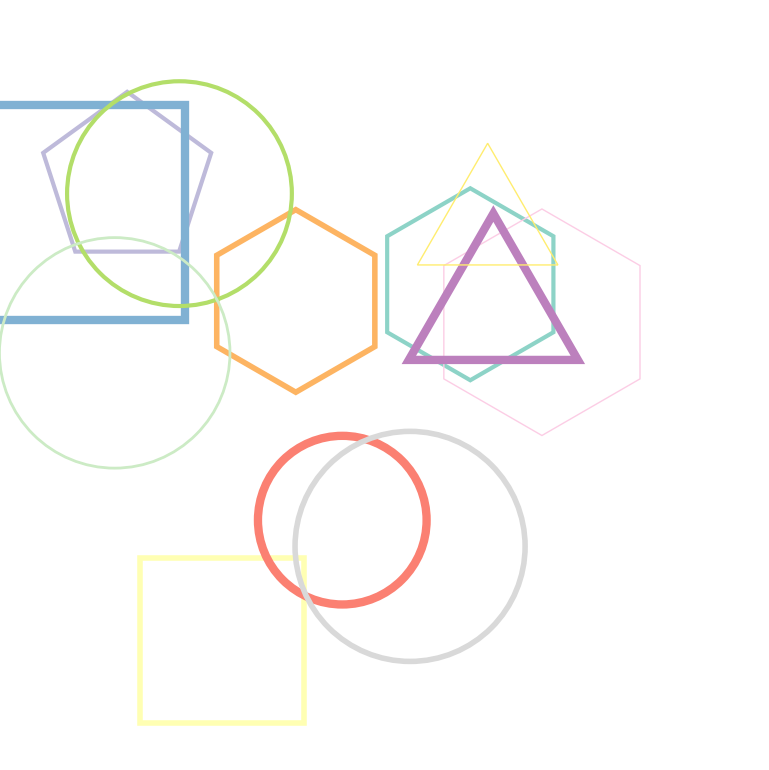[{"shape": "hexagon", "thickness": 1.5, "radius": 0.62, "center": [0.611, 0.631]}, {"shape": "square", "thickness": 2, "radius": 0.53, "center": [0.288, 0.168]}, {"shape": "pentagon", "thickness": 1.5, "radius": 0.57, "center": [0.165, 0.766]}, {"shape": "circle", "thickness": 3, "radius": 0.55, "center": [0.445, 0.324]}, {"shape": "square", "thickness": 3, "radius": 0.7, "center": [0.101, 0.724]}, {"shape": "hexagon", "thickness": 2, "radius": 0.59, "center": [0.384, 0.609]}, {"shape": "circle", "thickness": 1.5, "radius": 0.73, "center": [0.233, 0.749]}, {"shape": "hexagon", "thickness": 0.5, "radius": 0.74, "center": [0.704, 0.582]}, {"shape": "circle", "thickness": 2, "radius": 0.75, "center": [0.533, 0.29]}, {"shape": "triangle", "thickness": 3, "radius": 0.63, "center": [0.641, 0.596]}, {"shape": "circle", "thickness": 1, "radius": 0.75, "center": [0.149, 0.542]}, {"shape": "triangle", "thickness": 0.5, "radius": 0.53, "center": [0.633, 0.709]}]